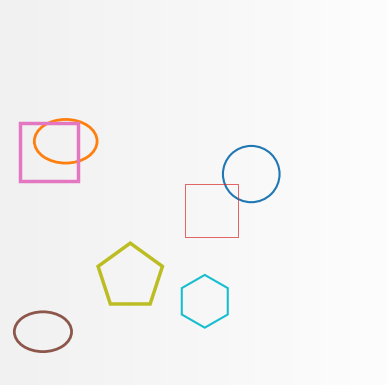[{"shape": "circle", "thickness": 1.5, "radius": 0.37, "center": [0.648, 0.548]}, {"shape": "oval", "thickness": 2, "radius": 0.4, "center": [0.17, 0.633]}, {"shape": "square", "thickness": 0.5, "radius": 0.34, "center": [0.545, 0.454]}, {"shape": "oval", "thickness": 2, "radius": 0.37, "center": [0.111, 0.138]}, {"shape": "square", "thickness": 2.5, "radius": 0.38, "center": [0.127, 0.606]}, {"shape": "pentagon", "thickness": 2.5, "radius": 0.44, "center": [0.336, 0.281]}, {"shape": "hexagon", "thickness": 1.5, "radius": 0.34, "center": [0.528, 0.217]}]